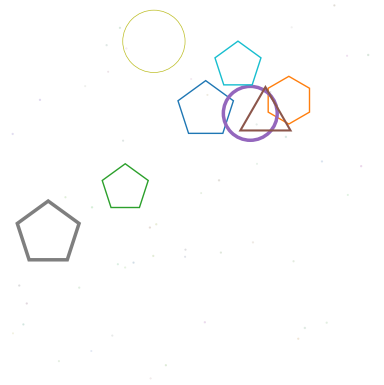[{"shape": "pentagon", "thickness": 1, "radius": 0.38, "center": [0.534, 0.715]}, {"shape": "hexagon", "thickness": 1, "radius": 0.31, "center": [0.75, 0.74]}, {"shape": "pentagon", "thickness": 1, "radius": 0.31, "center": [0.325, 0.512]}, {"shape": "circle", "thickness": 2.5, "radius": 0.35, "center": [0.65, 0.706]}, {"shape": "triangle", "thickness": 1.5, "radius": 0.38, "center": [0.689, 0.699]}, {"shape": "pentagon", "thickness": 2.5, "radius": 0.42, "center": [0.125, 0.393]}, {"shape": "circle", "thickness": 0.5, "radius": 0.4, "center": [0.4, 0.893]}, {"shape": "pentagon", "thickness": 1, "radius": 0.31, "center": [0.618, 0.83]}]